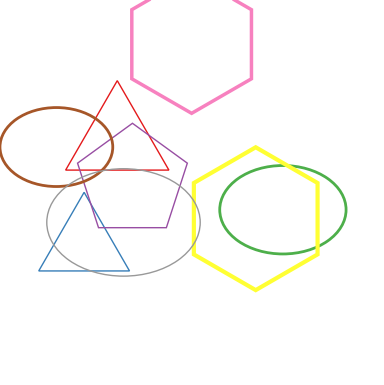[{"shape": "triangle", "thickness": 1, "radius": 0.77, "center": [0.305, 0.636]}, {"shape": "triangle", "thickness": 1, "radius": 0.68, "center": [0.218, 0.364]}, {"shape": "oval", "thickness": 2, "radius": 0.82, "center": [0.735, 0.455]}, {"shape": "pentagon", "thickness": 1, "radius": 0.75, "center": [0.344, 0.53]}, {"shape": "hexagon", "thickness": 3, "radius": 0.93, "center": [0.664, 0.432]}, {"shape": "oval", "thickness": 2, "radius": 0.73, "center": [0.146, 0.618]}, {"shape": "hexagon", "thickness": 2.5, "radius": 0.9, "center": [0.498, 0.885]}, {"shape": "oval", "thickness": 1, "radius": 1.0, "center": [0.321, 0.422]}]